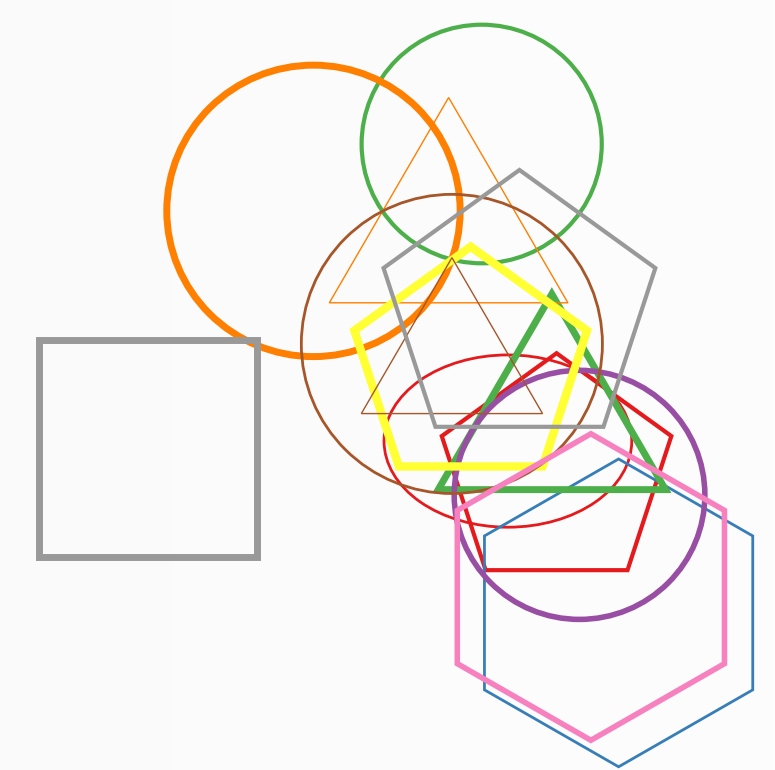[{"shape": "pentagon", "thickness": 1.5, "radius": 0.78, "center": [0.718, 0.386]}, {"shape": "oval", "thickness": 1, "radius": 0.8, "center": [0.655, 0.427]}, {"shape": "hexagon", "thickness": 1, "radius": 1.0, "center": [0.798, 0.204]}, {"shape": "circle", "thickness": 1.5, "radius": 0.77, "center": [0.622, 0.813]}, {"shape": "triangle", "thickness": 2.5, "radius": 0.85, "center": [0.712, 0.449]}, {"shape": "circle", "thickness": 2, "radius": 0.81, "center": [0.748, 0.357]}, {"shape": "triangle", "thickness": 0.5, "radius": 0.89, "center": [0.579, 0.696]}, {"shape": "circle", "thickness": 2.5, "radius": 0.95, "center": [0.404, 0.726]}, {"shape": "pentagon", "thickness": 3, "radius": 0.79, "center": [0.607, 0.522]}, {"shape": "triangle", "thickness": 0.5, "radius": 0.67, "center": [0.583, 0.53]}, {"shape": "circle", "thickness": 1, "radius": 0.97, "center": [0.583, 0.553]}, {"shape": "hexagon", "thickness": 2, "radius": 1.0, "center": [0.762, 0.238]}, {"shape": "square", "thickness": 2.5, "radius": 0.7, "center": [0.191, 0.417]}, {"shape": "pentagon", "thickness": 1.5, "radius": 0.92, "center": [0.67, 0.595]}]